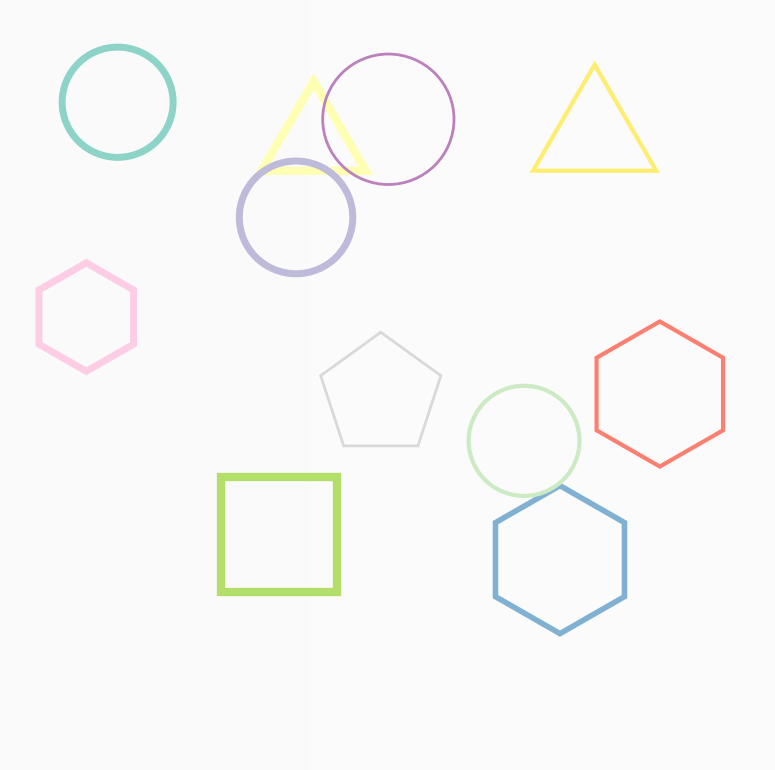[{"shape": "circle", "thickness": 2.5, "radius": 0.36, "center": [0.152, 0.867]}, {"shape": "triangle", "thickness": 3, "radius": 0.39, "center": [0.405, 0.817]}, {"shape": "circle", "thickness": 2.5, "radius": 0.37, "center": [0.382, 0.718]}, {"shape": "hexagon", "thickness": 1.5, "radius": 0.47, "center": [0.851, 0.488]}, {"shape": "hexagon", "thickness": 2, "radius": 0.48, "center": [0.723, 0.273]}, {"shape": "square", "thickness": 3, "radius": 0.37, "center": [0.36, 0.306]}, {"shape": "hexagon", "thickness": 2.5, "radius": 0.35, "center": [0.111, 0.588]}, {"shape": "pentagon", "thickness": 1, "radius": 0.41, "center": [0.491, 0.487]}, {"shape": "circle", "thickness": 1, "radius": 0.42, "center": [0.501, 0.845]}, {"shape": "circle", "thickness": 1.5, "radius": 0.36, "center": [0.676, 0.427]}, {"shape": "triangle", "thickness": 1.5, "radius": 0.46, "center": [0.767, 0.824]}]